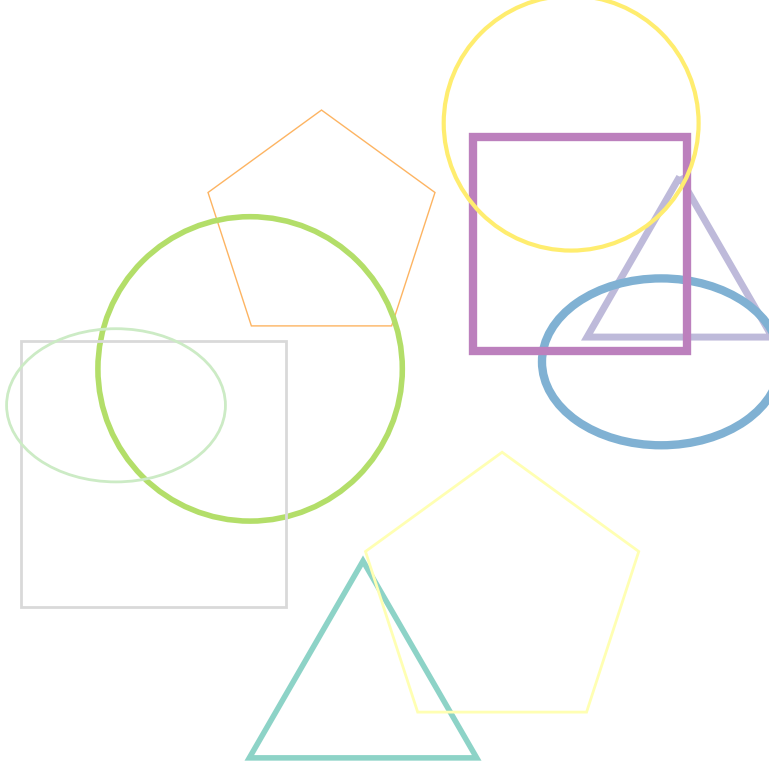[{"shape": "triangle", "thickness": 2, "radius": 0.85, "center": [0.471, 0.101]}, {"shape": "pentagon", "thickness": 1, "radius": 0.93, "center": [0.652, 0.226]}, {"shape": "triangle", "thickness": 2.5, "radius": 0.69, "center": [0.883, 0.632]}, {"shape": "oval", "thickness": 3, "radius": 0.77, "center": [0.859, 0.53]}, {"shape": "pentagon", "thickness": 0.5, "radius": 0.77, "center": [0.418, 0.702]}, {"shape": "circle", "thickness": 2, "radius": 0.99, "center": [0.325, 0.521]}, {"shape": "square", "thickness": 1, "radius": 0.86, "center": [0.199, 0.385]}, {"shape": "square", "thickness": 3, "radius": 0.69, "center": [0.753, 0.683]}, {"shape": "oval", "thickness": 1, "radius": 0.71, "center": [0.151, 0.474]}, {"shape": "circle", "thickness": 1.5, "radius": 0.83, "center": [0.742, 0.84]}]